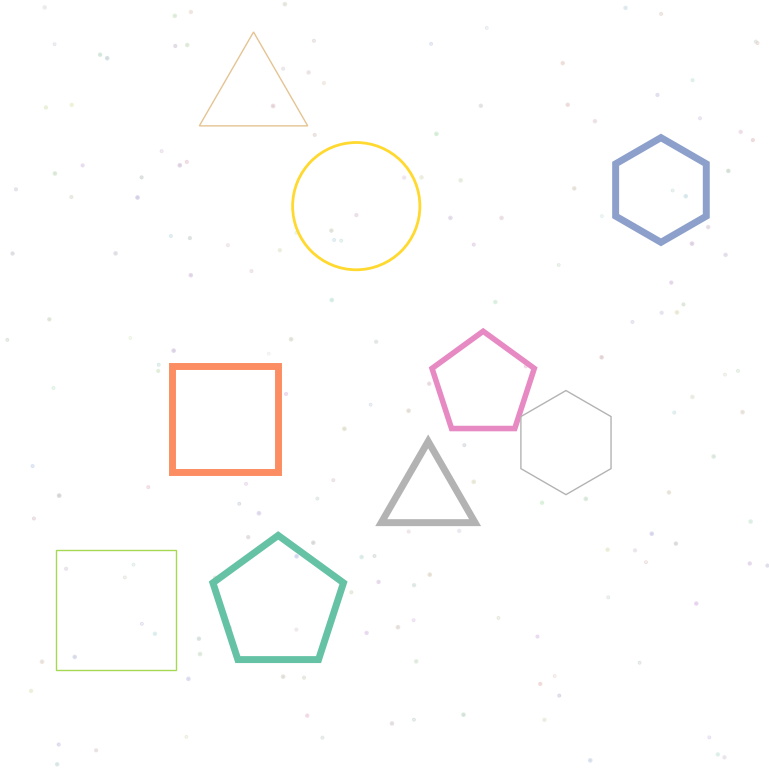[{"shape": "pentagon", "thickness": 2.5, "radius": 0.45, "center": [0.361, 0.216]}, {"shape": "square", "thickness": 2.5, "radius": 0.34, "center": [0.292, 0.456]}, {"shape": "hexagon", "thickness": 2.5, "radius": 0.34, "center": [0.858, 0.753]}, {"shape": "pentagon", "thickness": 2, "radius": 0.35, "center": [0.627, 0.5]}, {"shape": "square", "thickness": 0.5, "radius": 0.39, "center": [0.151, 0.208]}, {"shape": "circle", "thickness": 1, "radius": 0.41, "center": [0.463, 0.732]}, {"shape": "triangle", "thickness": 0.5, "radius": 0.41, "center": [0.329, 0.877]}, {"shape": "triangle", "thickness": 2.5, "radius": 0.35, "center": [0.556, 0.356]}, {"shape": "hexagon", "thickness": 0.5, "radius": 0.34, "center": [0.735, 0.425]}]